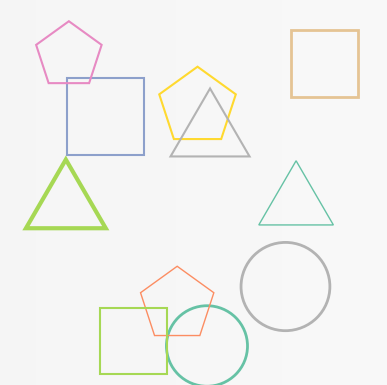[{"shape": "circle", "thickness": 2, "radius": 0.52, "center": [0.534, 0.101]}, {"shape": "triangle", "thickness": 1, "radius": 0.56, "center": [0.764, 0.471]}, {"shape": "pentagon", "thickness": 1, "radius": 0.5, "center": [0.457, 0.209]}, {"shape": "square", "thickness": 1.5, "radius": 0.5, "center": [0.272, 0.698]}, {"shape": "pentagon", "thickness": 1.5, "radius": 0.44, "center": [0.178, 0.856]}, {"shape": "square", "thickness": 1.5, "radius": 0.43, "center": [0.345, 0.114]}, {"shape": "triangle", "thickness": 3, "radius": 0.59, "center": [0.17, 0.467]}, {"shape": "pentagon", "thickness": 1.5, "radius": 0.52, "center": [0.51, 0.723]}, {"shape": "square", "thickness": 2, "radius": 0.43, "center": [0.838, 0.835]}, {"shape": "triangle", "thickness": 1.5, "radius": 0.59, "center": [0.542, 0.653]}, {"shape": "circle", "thickness": 2, "radius": 0.57, "center": [0.737, 0.256]}]